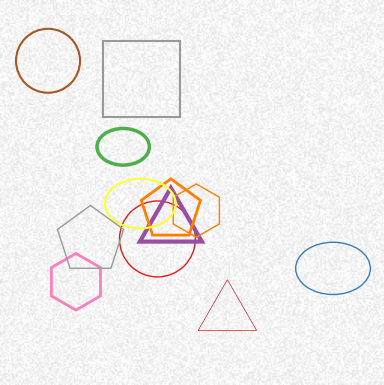[{"shape": "triangle", "thickness": 0.5, "radius": 0.44, "center": [0.591, 0.186]}, {"shape": "circle", "thickness": 1, "radius": 0.49, "center": [0.409, 0.379]}, {"shape": "oval", "thickness": 1, "radius": 0.48, "center": [0.865, 0.303]}, {"shape": "oval", "thickness": 2.5, "radius": 0.34, "center": [0.32, 0.619]}, {"shape": "triangle", "thickness": 3, "radius": 0.46, "center": [0.444, 0.419]}, {"shape": "pentagon", "thickness": 2, "radius": 0.4, "center": [0.444, 0.455]}, {"shape": "hexagon", "thickness": 1, "radius": 0.35, "center": [0.51, 0.453]}, {"shape": "oval", "thickness": 1.5, "radius": 0.46, "center": [0.365, 0.471]}, {"shape": "circle", "thickness": 1.5, "radius": 0.42, "center": [0.125, 0.842]}, {"shape": "hexagon", "thickness": 2, "radius": 0.37, "center": [0.197, 0.268]}, {"shape": "square", "thickness": 1.5, "radius": 0.5, "center": [0.367, 0.795]}, {"shape": "pentagon", "thickness": 1, "radius": 0.45, "center": [0.235, 0.376]}]